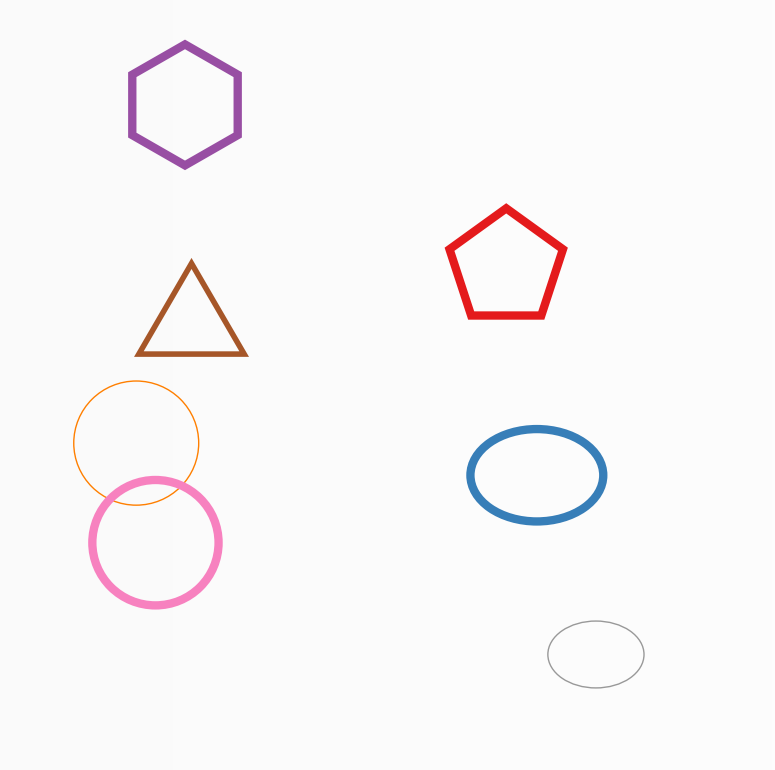[{"shape": "pentagon", "thickness": 3, "radius": 0.38, "center": [0.653, 0.652]}, {"shape": "oval", "thickness": 3, "radius": 0.43, "center": [0.693, 0.383]}, {"shape": "hexagon", "thickness": 3, "radius": 0.39, "center": [0.239, 0.864]}, {"shape": "circle", "thickness": 0.5, "radius": 0.4, "center": [0.176, 0.425]}, {"shape": "triangle", "thickness": 2, "radius": 0.39, "center": [0.247, 0.579]}, {"shape": "circle", "thickness": 3, "radius": 0.41, "center": [0.201, 0.295]}, {"shape": "oval", "thickness": 0.5, "radius": 0.31, "center": [0.769, 0.15]}]